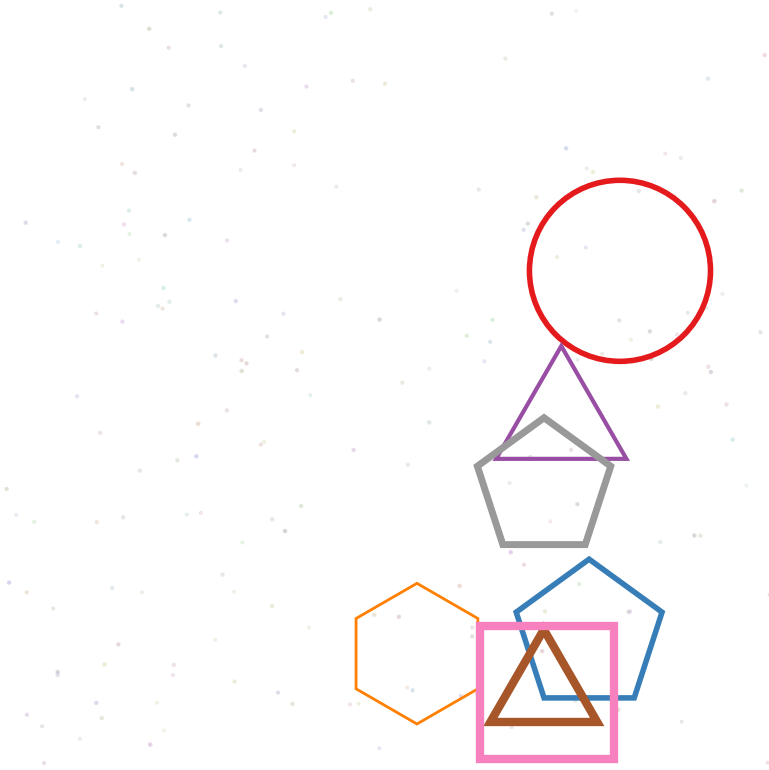[{"shape": "circle", "thickness": 2, "radius": 0.59, "center": [0.805, 0.648]}, {"shape": "pentagon", "thickness": 2, "radius": 0.5, "center": [0.765, 0.174]}, {"shape": "triangle", "thickness": 1.5, "radius": 0.49, "center": [0.729, 0.453]}, {"shape": "hexagon", "thickness": 1, "radius": 0.46, "center": [0.542, 0.151]}, {"shape": "triangle", "thickness": 3, "radius": 0.4, "center": [0.706, 0.102]}, {"shape": "square", "thickness": 3, "radius": 0.43, "center": [0.71, 0.101]}, {"shape": "pentagon", "thickness": 2.5, "radius": 0.46, "center": [0.707, 0.366]}]